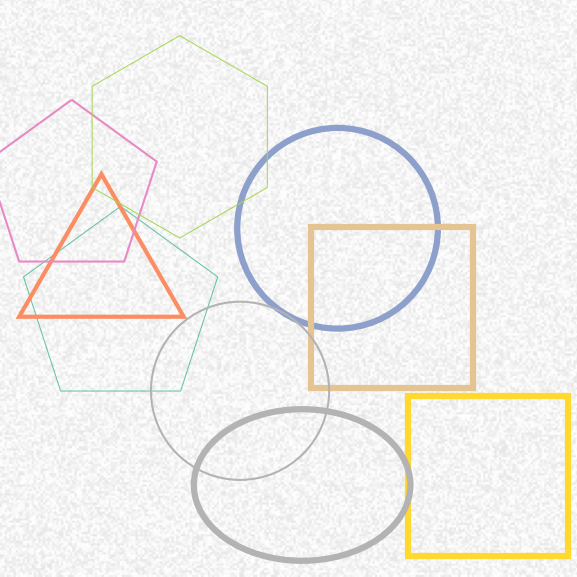[{"shape": "pentagon", "thickness": 0.5, "radius": 0.88, "center": [0.209, 0.465]}, {"shape": "triangle", "thickness": 2, "radius": 0.82, "center": [0.176, 0.533]}, {"shape": "circle", "thickness": 3, "radius": 0.87, "center": [0.585, 0.604]}, {"shape": "pentagon", "thickness": 1, "radius": 0.77, "center": [0.124, 0.672]}, {"shape": "hexagon", "thickness": 0.5, "radius": 0.88, "center": [0.311, 0.762]}, {"shape": "square", "thickness": 3, "radius": 0.69, "center": [0.845, 0.175]}, {"shape": "square", "thickness": 3, "radius": 0.7, "center": [0.679, 0.467]}, {"shape": "circle", "thickness": 1, "radius": 0.77, "center": [0.416, 0.322]}, {"shape": "oval", "thickness": 3, "radius": 0.94, "center": [0.523, 0.159]}]